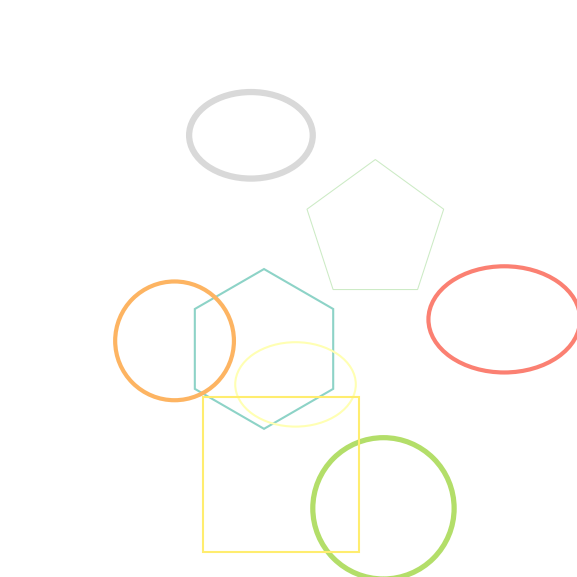[{"shape": "hexagon", "thickness": 1, "radius": 0.69, "center": [0.457, 0.395]}, {"shape": "oval", "thickness": 1, "radius": 0.52, "center": [0.512, 0.334]}, {"shape": "oval", "thickness": 2, "radius": 0.66, "center": [0.873, 0.446]}, {"shape": "circle", "thickness": 2, "radius": 0.51, "center": [0.302, 0.409]}, {"shape": "circle", "thickness": 2.5, "radius": 0.61, "center": [0.664, 0.119]}, {"shape": "oval", "thickness": 3, "radius": 0.54, "center": [0.435, 0.765]}, {"shape": "pentagon", "thickness": 0.5, "radius": 0.62, "center": [0.65, 0.598]}, {"shape": "square", "thickness": 1, "radius": 0.67, "center": [0.487, 0.177]}]